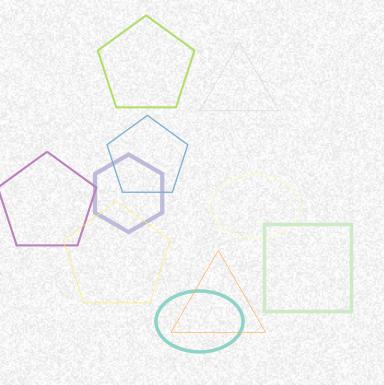[{"shape": "oval", "thickness": 2.5, "radius": 0.57, "center": [0.518, 0.165]}, {"shape": "oval", "thickness": 0.5, "radius": 0.58, "center": [0.664, 0.464]}, {"shape": "hexagon", "thickness": 3, "radius": 0.5, "center": [0.334, 0.498]}, {"shape": "pentagon", "thickness": 1, "radius": 0.55, "center": [0.383, 0.59]}, {"shape": "triangle", "thickness": 0.5, "radius": 0.71, "center": [0.567, 0.208]}, {"shape": "pentagon", "thickness": 1.5, "radius": 0.66, "center": [0.379, 0.828]}, {"shape": "triangle", "thickness": 0.5, "radius": 0.59, "center": [0.622, 0.772]}, {"shape": "pentagon", "thickness": 1.5, "radius": 0.67, "center": [0.122, 0.471]}, {"shape": "square", "thickness": 2.5, "radius": 0.56, "center": [0.799, 0.305]}, {"shape": "pentagon", "thickness": 0.5, "radius": 0.73, "center": [0.303, 0.331]}]